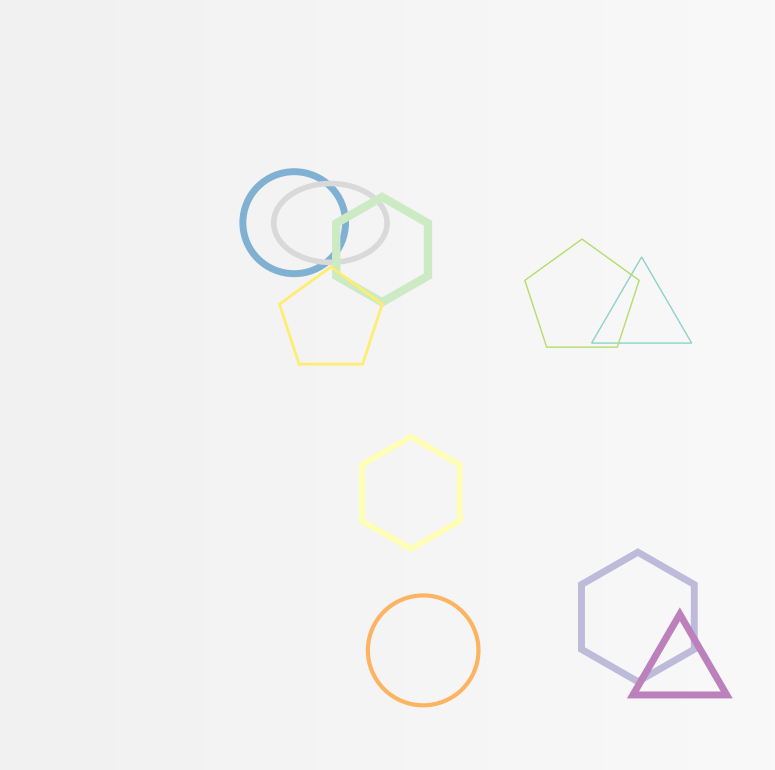[{"shape": "triangle", "thickness": 0.5, "radius": 0.37, "center": [0.828, 0.592]}, {"shape": "hexagon", "thickness": 2, "radius": 0.36, "center": [0.53, 0.36]}, {"shape": "hexagon", "thickness": 2.5, "radius": 0.42, "center": [0.823, 0.199]}, {"shape": "circle", "thickness": 2.5, "radius": 0.33, "center": [0.38, 0.711]}, {"shape": "circle", "thickness": 1.5, "radius": 0.36, "center": [0.546, 0.155]}, {"shape": "pentagon", "thickness": 0.5, "radius": 0.39, "center": [0.751, 0.612]}, {"shape": "oval", "thickness": 2, "radius": 0.37, "center": [0.426, 0.71]}, {"shape": "triangle", "thickness": 2.5, "radius": 0.35, "center": [0.877, 0.132]}, {"shape": "hexagon", "thickness": 3, "radius": 0.34, "center": [0.493, 0.676]}, {"shape": "pentagon", "thickness": 1, "radius": 0.35, "center": [0.427, 0.583]}]